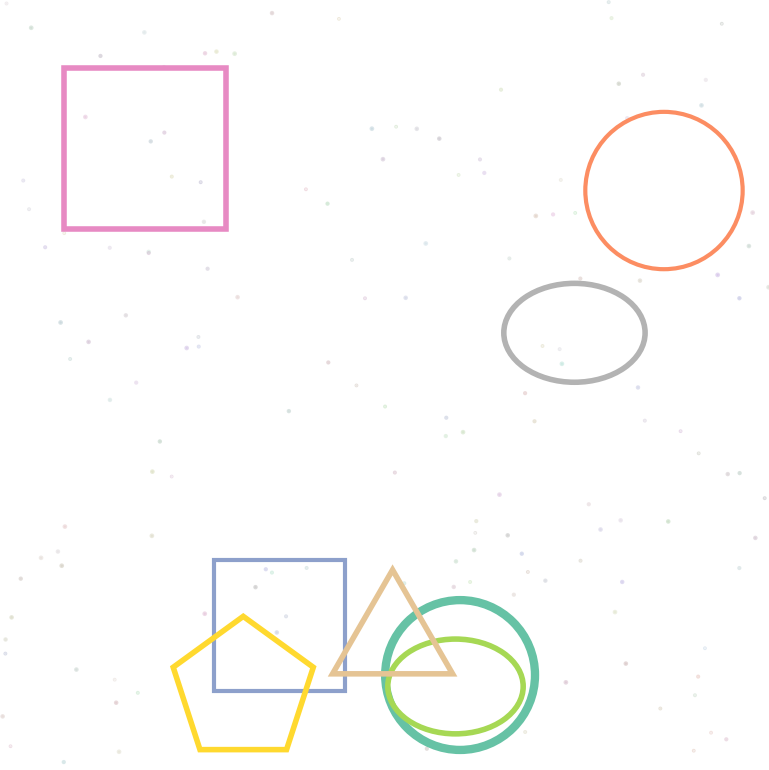[{"shape": "circle", "thickness": 3, "radius": 0.49, "center": [0.598, 0.123]}, {"shape": "circle", "thickness": 1.5, "radius": 0.51, "center": [0.862, 0.753]}, {"shape": "square", "thickness": 1.5, "radius": 0.43, "center": [0.363, 0.188]}, {"shape": "square", "thickness": 2, "radius": 0.52, "center": [0.188, 0.807]}, {"shape": "oval", "thickness": 2, "radius": 0.44, "center": [0.592, 0.108]}, {"shape": "pentagon", "thickness": 2, "radius": 0.48, "center": [0.316, 0.104]}, {"shape": "triangle", "thickness": 2, "radius": 0.45, "center": [0.51, 0.17]}, {"shape": "oval", "thickness": 2, "radius": 0.46, "center": [0.746, 0.568]}]